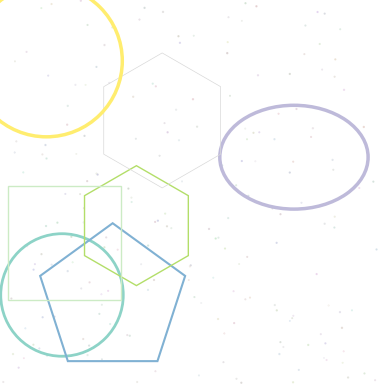[{"shape": "circle", "thickness": 2, "radius": 0.8, "center": [0.161, 0.234]}, {"shape": "oval", "thickness": 2.5, "radius": 0.96, "center": [0.764, 0.592]}, {"shape": "pentagon", "thickness": 1.5, "radius": 0.99, "center": [0.293, 0.222]}, {"shape": "hexagon", "thickness": 1, "radius": 0.78, "center": [0.354, 0.414]}, {"shape": "hexagon", "thickness": 0.5, "radius": 0.88, "center": [0.421, 0.687]}, {"shape": "square", "thickness": 1, "radius": 0.74, "center": [0.167, 0.369]}, {"shape": "circle", "thickness": 2.5, "radius": 0.99, "center": [0.121, 0.842]}]